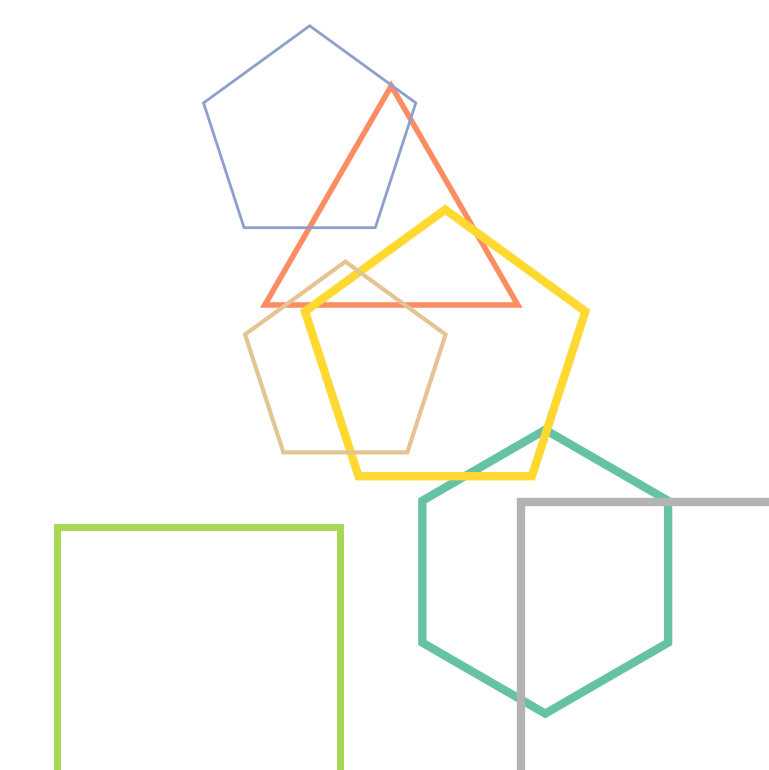[{"shape": "hexagon", "thickness": 3, "radius": 0.92, "center": [0.708, 0.258]}, {"shape": "triangle", "thickness": 2, "radius": 0.95, "center": [0.508, 0.699]}, {"shape": "pentagon", "thickness": 1, "radius": 0.72, "center": [0.402, 0.822]}, {"shape": "square", "thickness": 2.5, "radius": 0.92, "center": [0.258, 0.132]}, {"shape": "pentagon", "thickness": 3, "radius": 0.96, "center": [0.578, 0.536]}, {"shape": "pentagon", "thickness": 1.5, "radius": 0.68, "center": [0.449, 0.523]}, {"shape": "square", "thickness": 3, "radius": 0.89, "center": [0.855, 0.17]}]